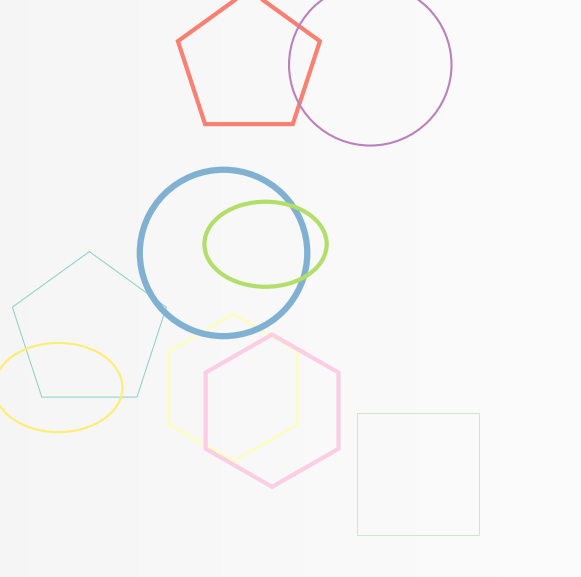[{"shape": "pentagon", "thickness": 0.5, "radius": 0.7, "center": [0.154, 0.424]}, {"shape": "hexagon", "thickness": 1, "radius": 0.64, "center": [0.401, 0.328]}, {"shape": "pentagon", "thickness": 2, "radius": 0.64, "center": [0.428, 0.888]}, {"shape": "circle", "thickness": 3, "radius": 0.72, "center": [0.385, 0.561]}, {"shape": "oval", "thickness": 2, "radius": 0.53, "center": [0.457, 0.576]}, {"shape": "hexagon", "thickness": 2, "radius": 0.66, "center": [0.468, 0.288]}, {"shape": "circle", "thickness": 1, "radius": 0.7, "center": [0.637, 0.887]}, {"shape": "square", "thickness": 0.5, "radius": 0.53, "center": [0.719, 0.178]}, {"shape": "oval", "thickness": 1, "radius": 0.55, "center": [0.1, 0.328]}]